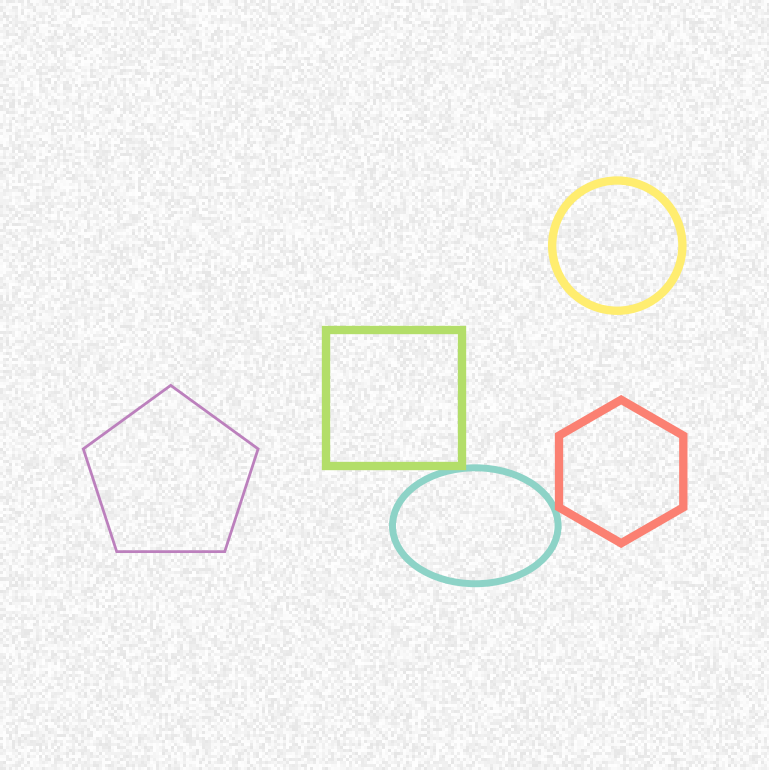[{"shape": "oval", "thickness": 2.5, "radius": 0.54, "center": [0.617, 0.317]}, {"shape": "hexagon", "thickness": 3, "radius": 0.47, "center": [0.807, 0.388]}, {"shape": "square", "thickness": 3, "radius": 0.44, "center": [0.512, 0.483]}, {"shape": "pentagon", "thickness": 1, "radius": 0.6, "center": [0.222, 0.38]}, {"shape": "circle", "thickness": 3, "radius": 0.42, "center": [0.802, 0.681]}]